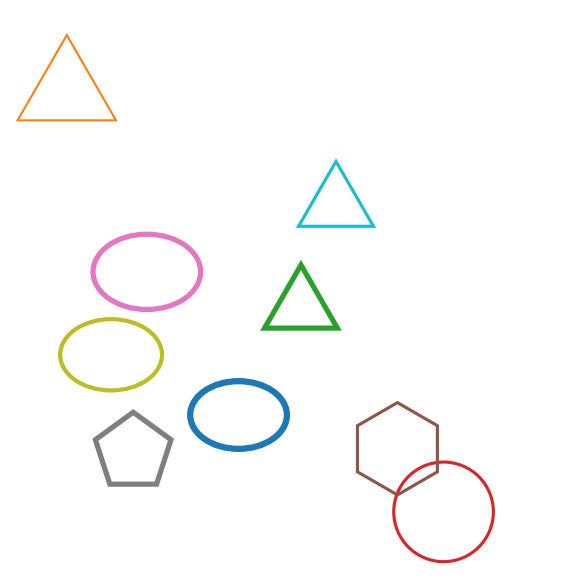[{"shape": "oval", "thickness": 3, "radius": 0.42, "center": [0.413, 0.28]}, {"shape": "triangle", "thickness": 1, "radius": 0.49, "center": [0.116, 0.84]}, {"shape": "triangle", "thickness": 2.5, "radius": 0.36, "center": [0.521, 0.467]}, {"shape": "circle", "thickness": 1.5, "radius": 0.43, "center": [0.768, 0.113]}, {"shape": "hexagon", "thickness": 1.5, "radius": 0.4, "center": [0.688, 0.222]}, {"shape": "oval", "thickness": 2.5, "radius": 0.47, "center": [0.254, 0.528]}, {"shape": "pentagon", "thickness": 2.5, "radius": 0.34, "center": [0.231, 0.216]}, {"shape": "oval", "thickness": 2, "radius": 0.44, "center": [0.192, 0.385]}, {"shape": "triangle", "thickness": 1.5, "radius": 0.37, "center": [0.582, 0.645]}]